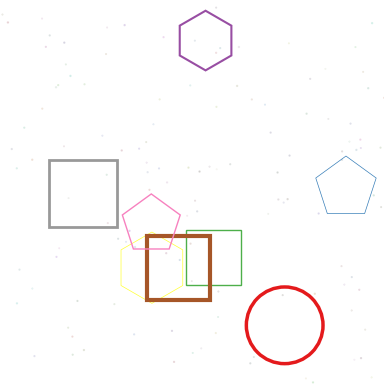[{"shape": "circle", "thickness": 2.5, "radius": 0.5, "center": [0.739, 0.155]}, {"shape": "pentagon", "thickness": 0.5, "radius": 0.41, "center": [0.899, 0.512]}, {"shape": "square", "thickness": 1, "radius": 0.35, "center": [0.555, 0.331]}, {"shape": "hexagon", "thickness": 1.5, "radius": 0.39, "center": [0.534, 0.895]}, {"shape": "hexagon", "thickness": 0.5, "radius": 0.46, "center": [0.395, 0.305]}, {"shape": "square", "thickness": 3, "radius": 0.41, "center": [0.464, 0.303]}, {"shape": "pentagon", "thickness": 1, "radius": 0.4, "center": [0.393, 0.417]}, {"shape": "square", "thickness": 2, "radius": 0.44, "center": [0.216, 0.497]}]